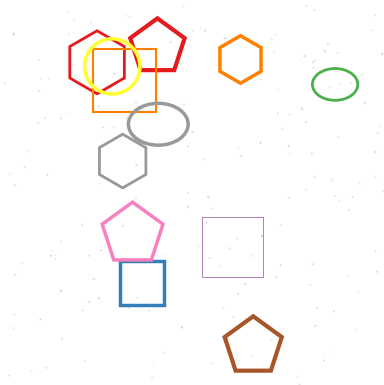[{"shape": "hexagon", "thickness": 2, "radius": 0.41, "center": [0.252, 0.838]}, {"shape": "pentagon", "thickness": 3, "radius": 0.37, "center": [0.409, 0.878]}, {"shape": "square", "thickness": 2.5, "radius": 0.29, "center": [0.368, 0.265]}, {"shape": "oval", "thickness": 2, "radius": 0.29, "center": [0.87, 0.781]}, {"shape": "square", "thickness": 0.5, "radius": 0.39, "center": [0.603, 0.358]}, {"shape": "square", "thickness": 1.5, "radius": 0.41, "center": [0.323, 0.791]}, {"shape": "hexagon", "thickness": 2.5, "radius": 0.31, "center": [0.625, 0.845]}, {"shape": "circle", "thickness": 2.5, "radius": 0.36, "center": [0.292, 0.828]}, {"shape": "pentagon", "thickness": 3, "radius": 0.39, "center": [0.658, 0.1]}, {"shape": "pentagon", "thickness": 2.5, "radius": 0.42, "center": [0.344, 0.392]}, {"shape": "hexagon", "thickness": 2, "radius": 0.35, "center": [0.319, 0.582]}, {"shape": "oval", "thickness": 2.5, "radius": 0.39, "center": [0.411, 0.677]}]